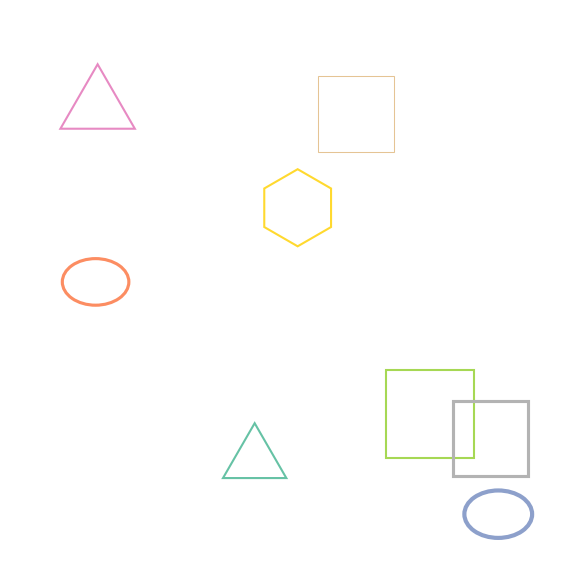[{"shape": "triangle", "thickness": 1, "radius": 0.32, "center": [0.441, 0.203]}, {"shape": "oval", "thickness": 1.5, "radius": 0.29, "center": [0.166, 0.511]}, {"shape": "oval", "thickness": 2, "radius": 0.29, "center": [0.863, 0.109]}, {"shape": "triangle", "thickness": 1, "radius": 0.37, "center": [0.169, 0.813]}, {"shape": "square", "thickness": 1, "radius": 0.38, "center": [0.745, 0.283]}, {"shape": "hexagon", "thickness": 1, "radius": 0.33, "center": [0.515, 0.639]}, {"shape": "square", "thickness": 0.5, "radius": 0.33, "center": [0.617, 0.801]}, {"shape": "square", "thickness": 1.5, "radius": 0.33, "center": [0.849, 0.24]}]